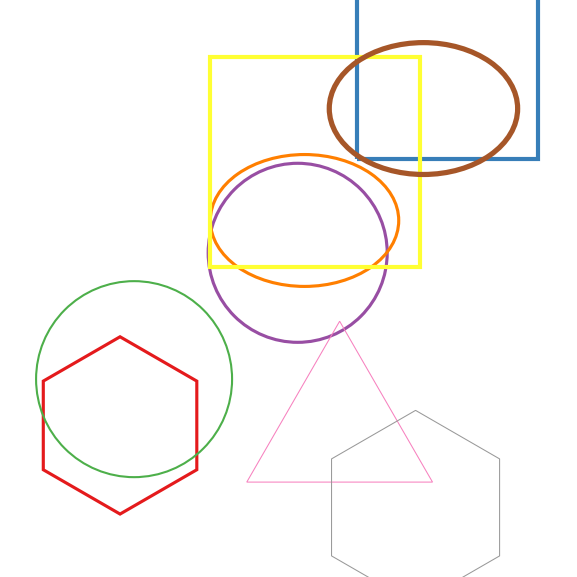[{"shape": "hexagon", "thickness": 1.5, "radius": 0.77, "center": [0.208, 0.262]}, {"shape": "square", "thickness": 2, "radius": 0.78, "center": [0.775, 0.88]}, {"shape": "circle", "thickness": 1, "radius": 0.85, "center": [0.232, 0.343]}, {"shape": "circle", "thickness": 1.5, "radius": 0.78, "center": [0.515, 0.561]}, {"shape": "oval", "thickness": 1.5, "radius": 0.82, "center": [0.527, 0.617]}, {"shape": "square", "thickness": 2, "radius": 0.91, "center": [0.546, 0.719]}, {"shape": "oval", "thickness": 2.5, "radius": 0.82, "center": [0.733, 0.811]}, {"shape": "triangle", "thickness": 0.5, "radius": 0.93, "center": [0.588, 0.257]}, {"shape": "hexagon", "thickness": 0.5, "radius": 0.84, "center": [0.72, 0.121]}]